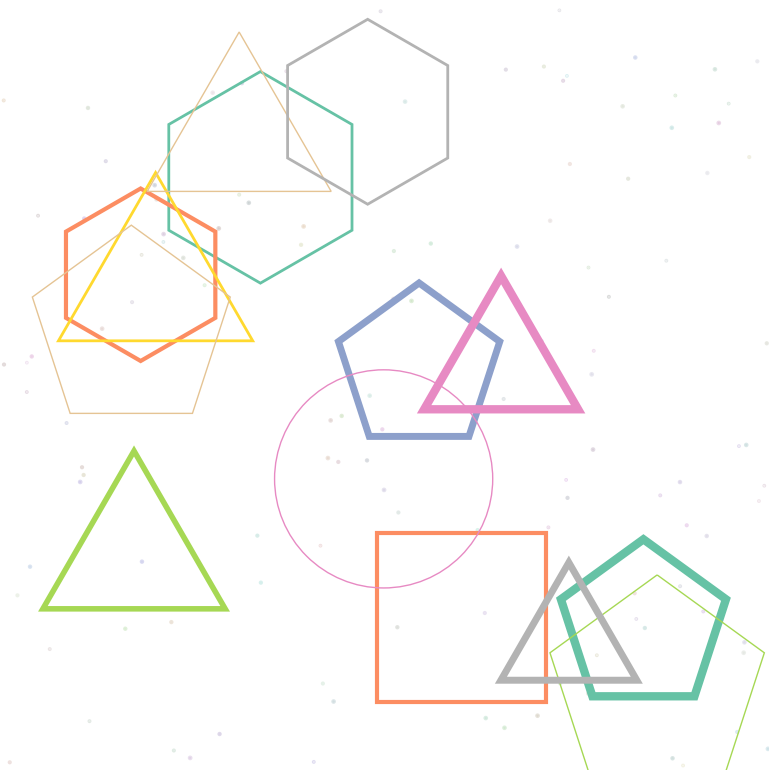[{"shape": "pentagon", "thickness": 3, "radius": 0.56, "center": [0.836, 0.187]}, {"shape": "hexagon", "thickness": 1, "radius": 0.69, "center": [0.338, 0.77]}, {"shape": "hexagon", "thickness": 1.5, "radius": 0.56, "center": [0.183, 0.643]}, {"shape": "square", "thickness": 1.5, "radius": 0.55, "center": [0.599, 0.198]}, {"shape": "pentagon", "thickness": 2.5, "radius": 0.55, "center": [0.544, 0.522]}, {"shape": "circle", "thickness": 0.5, "radius": 0.71, "center": [0.498, 0.378]}, {"shape": "triangle", "thickness": 3, "radius": 0.58, "center": [0.651, 0.526]}, {"shape": "pentagon", "thickness": 0.5, "radius": 0.73, "center": [0.853, 0.107]}, {"shape": "triangle", "thickness": 2, "radius": 0.68, "center": [0.174, 0.278]}, {"shape": "triangle", "thickness": 1, "radius": 0.73, "center": [0.202, 0.63]}, {"shape": "triangle", "thickness": 0.5, "radius": 0.69, "center": [0.311, 0.82]}, {"shape": "pentagon", "thickness": 0.5, "radius": 0.68, "center": [0.171, 0.572]}, {"shape": "triangle", "thickness": 2.5, "radius": 0.51, "center": [0.739, 0.168]}, {"shape": "hexagon", "thickness": 1, "radius": 0.6, "center": [0.477, 0.855]}]